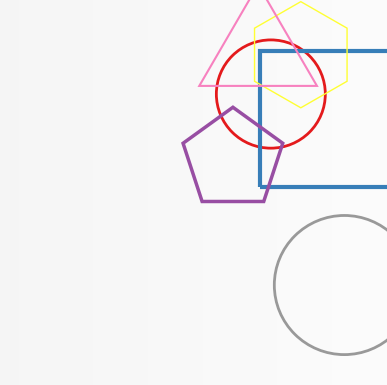[{"shape": "circle", "thickness": 2, "radius": 0.7, "center": [0.699, 0.756]}, {"shape": "square", "thickness": 3, "radius": 0.88, "center": [0.847, 0.691]}, {"shape": "pentagon", "thickness": 2.5, "radius": 0.68, "center": [0.601, 0.586]}, {"shape": "hexagon", "thickness": 1, "radius": 0.69, "center": [0.776, 0.858]}, {"shape": "triangle", "thickness": 1.5, "radius": 0.88, "center": [0.666, 0.865]}, {"shape": "circle", "thickness": 2, "radius": 0.9, "center": [0.889, 0.26]}]